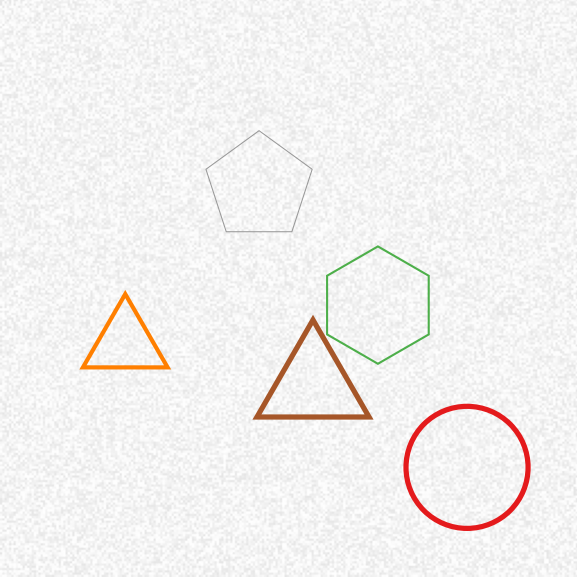[{"shape": "circle", "thickness": 2.5, "radius": 0.53, "center": [0.809, 0.19]}, {"shape": "hexagon", "thickness": 1, "radius": 0.51, "center": [0.654, 0.471]}, {"shape": "triangle", "thickness": 2, "radius": 0.42, "center": [0.217, 0.405]}, {"shape": "triangle", "thickness": 2.5, "radius": 0.56, "center": [0.542, 0.333]}, {"shape": "pentagon", "thickness": 0.5, "radius": 0.48, "center": [0.449, 0.676]}]